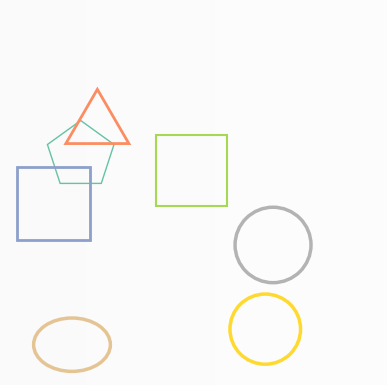[{"shape": "pentagon", "thickness": 1, "radius": 0.45, "center": [0.208, 0.597]}, {"shape": "triangle", "thickness": 2, "radius": 0.47, "center": [0.251, 0.674]}, {"shape": "square", "thickness": 2, "radius": 0.47, "center": [0.138, 0.471]}, {"shape": "square", "thickness": 1.5, "radius": 0.46, "center": [0.494, 0.557]}, {"shape": "circle", "thickness": 2.5, "radius": 0.46, "center": [0.685, 0.145]}, {"shape": "oval", "thickness": 2.5, "radius": 0.5, "center": [0.186, 0.105]}, {"shape": "circle", "thickness": 2.5, "radius": 0.49, "center": [0.705, 0.364]}]